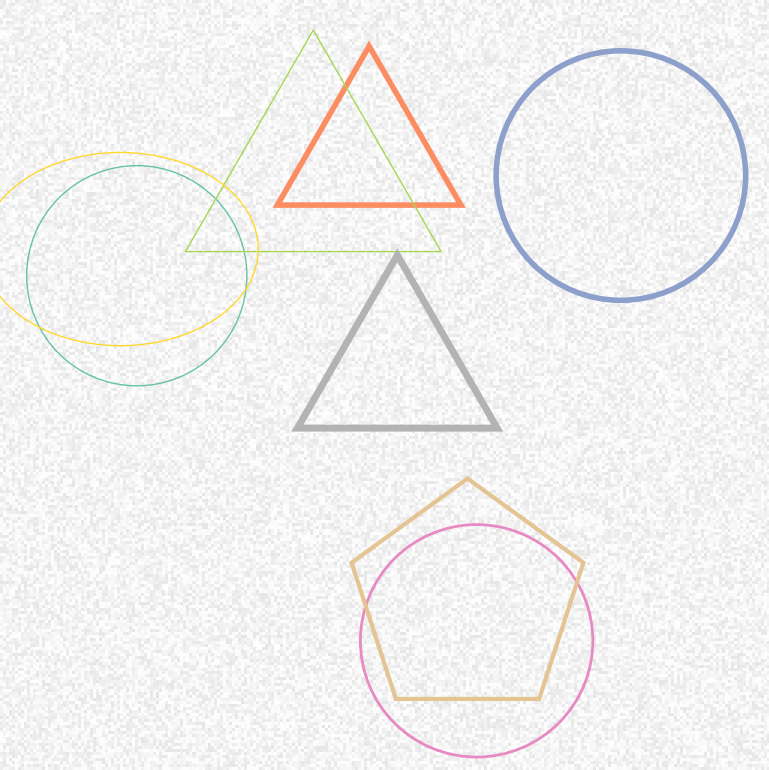[{"shape": "circle", "thickness": 0.5, "radius": 0.71, "center": [0.178, 0.642]}, {"shape": "triangle", "thickness": 2, "radius": 0.69, "center": [0.479, 0.802]}, {"shape": "circle", "thickness": 2, "radius": 0.81, "center": [0.806, 0.772]}, {"shape": "circle", "thickness": 1, "radius": 0.75, "center": [0.619, 0.168]}, {"shape": "triangle", "thickness": 0.5, "radius": 0.96, "center": [0.407, 0.769]}, {"shape": "oval", "thickness": 0.5, "radius": 0.9, "center": [0.156, 0.677]}, {"shape": "pentagon", "thickness": 1.5, "radius": 0.79, "center": [0.607, 0.22]}, {"shape": "triangle", "thickness": 2.5, "radius": 0.75, "center": [0.516, 0.519]}]